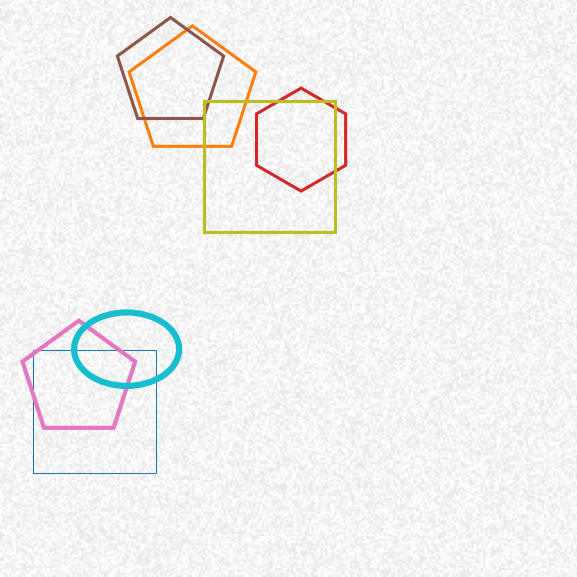[{"shape": "square", "thickness": 0.5, "radius": 0.53, "center": [0.164, 0.287]}, {"shape": "pentagon", "thickness": 1.5, "radius": 0.58, "center": [0.333, 0.839]}, {"shape": "hexagon", "thickness": 1.5, "radius": 0.45, "center": [0.521, 0.757]}, {"shape": "pentagon", "thickness": 1.5, "radius": 0.48, "center": [0.295, 0.872]}, {"shape": "pentagon", "thickness": 2, "radius": 0.51, "center": [0.136, 0.341]}, {"shape": "square", "thickness": 1.5, "radius": 0.57, "center": [0.467, 0.712]}, {"shape": "oval", "thickness": 3, "radius": 0.45, "center": [0.219, 0.394]}]